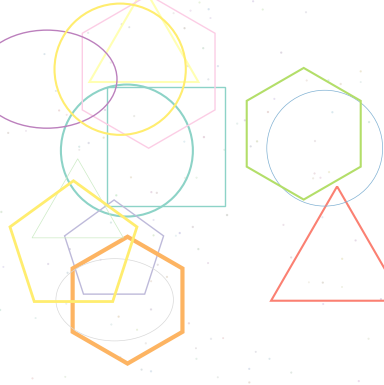[{"shape": "circle", "thickness": 1.5, "radius": 0.86, "center": [0.33, 0.609]}, {"shape": "square", "thickness": 1, "radius": 0.77, "center": [0.431, 0.619]}, {"shape": "triangle", "thickness": 1.5, "radius": 0.82, "center": [0.374, 0.869]}, {"shape": "pentagon", "thickness": 1, "radius": 0.68, "center": [0.296, 0.345]}, {"shape": "triangle", "thickness": 1.5, "radius": 0.99, "center": [0.876, 0.318]}, {"shape": "circle", "thickness": 0.5, "radius": 0.75, "center": [0.843, 0.615]}, {"shape": "hexagon", "thickness": 3, "radius": 0.82, "center": [0.331, 0.22]}, {"shape": "hexagon", "thickness": 1.5, "radius": 0.85, "center": [0.789, 0.653]}, {"shape": "hexagon", "thickness": 1, "radius": 1.0, "center": [0.386, 0.814]}, {"shape": "oval", "thickness": 0.5, "radius": 0.76, "center": [0.298, 0.221]}, {"shape": "oval", "thickness": 1, "radius": 0.91, "center": [0.122, 0.794]}, {"shape": "triangle", "thickness": 0.5, "radius": 0.68, "center": [0.202, 0.451]}, {"shape": "pentagon", "thickness": 2, "radius": 0.87, "center": [0.191, 0.357]}, {"shape": "circle", "thickness": 1.5, "radius": 0.85, "center": [0.312, 0.82]}]